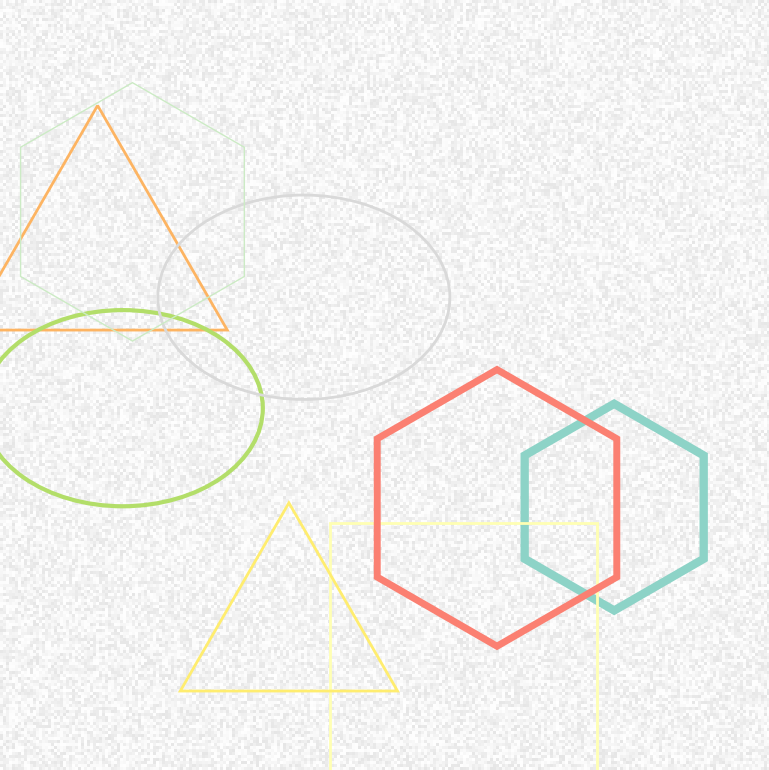[{"shape": "hexagon", "thickness": 3, "radius": 0.67, "center": [0.798, 0.341]}, {"shape": "square", "thickness": 1, "radius": 0.87, "center": [0.602, 0.147]}, {"shape": "hexagon", "thickness": 2.5, "radius": 0.9, "center": [0.645, 0.34]}, {"shape": "triangle", "thickness": 1, "radius": 0.97, "center": [0.127, 0.669]}, {"shape": "oval", "thickness": 1.5, "radius": 0.91, "center": [0.159, 0.47]}, {"shape": "oval", "thickness": 1, "radius": 0.95, "center": [0.395, 0.614]}, {"shape": "hexagon", "thickness": 0.5, "radius": 0.84, "center": [0.172, 0.725]}, {"shape": "triangle", "thickness": 1, "radius": 0.81, "center": [0.375, 0.184]}]